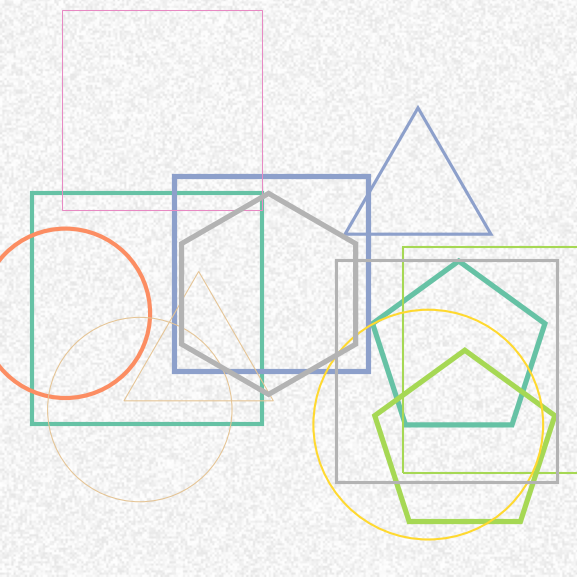[{"shape": "pentagon", "thickness": 2.5, "radius": 0.78, "center": [0.794, 0.39]}, {"shape": "square", "thickness": 2, "radius": 1.0, "center": [0.254, 0.465]}, {"shape": "circle", "thickness": 2, "radius": 0.73, "center": [0.113, 0.457]}, {"shape": "triangle", "thickness": 1.5, "radius": 0.73, "center": [0.724, 0.667]}, {"shape": "square", "thickness": 2.5, "radius": 0.84, "center": [0.469, 0.525]}, {"shape": "square", "thickness": 0.5, "radius": 0.87, "center": [0.281, 0.809]}, {"shape": "square", "thickness": 1, "radius": 0.98, "center": [0.894, 0.376]}, {"shape": "pentagon", "thickness": 2.5, "radius": 0.82, "center": [0.805, 0.229]}, {"shape": "circle", "thickness": 1, "radius": 0.99, "center": [0.742, 0.264]}, {"shape": "triangle", "thickness": 0.5, "radius": 0.75, "center": [0.344, 0.38]}, {"shape": "circle", "thickness": 0.5, "radius": 0.8, "center": [0.242, 0.29]}, {"shape": "square", "thickness": 1.5, "radius": 0.96, "center": [0.773, 0.357]}, {"shape": "hexagon", "thickness": 2.5, "radius": 0.87, "center": [0.465, 0.49]}]